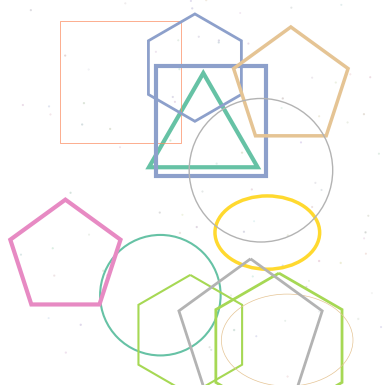[{"shape": "circle", "thickness": 1.5, "radius": 0.78, "center": [0.417, 0.233]}, {"shape": "triangle", "thickness": 3, "radius": 0.82, "center": [0.528, 0.647]}, {"shape": "square", "thickness": 0.5, "radius": 0.79, "center": [0.313, 0.787]}, {"shape": "hexagon", "thickness": 2, "radius": 0.7, "center": [0.506, 0.824]}, {"shape": "square", "thickness": 3, "radius": 0.71, "center": [0.548, 0.685]}, {"shape": "pentagon", "thickness": 3, "radius": 0.75, "center": [0.17, 0.331]}, {"shape": "hexagon", "thickness": 2, "radius": 0.95, "center": [0.725, 0.101]}, {"shape": "hexagon", "thickness": 1.5, "radius": 0.78, "center": [0.494, 0.13]}, {"shape": "oval", "thickness": 2.5, "radius": 0.68, "center": [0.694, 0.396]}, {"shape": "pentagon", "thickness": 2.5, "radius": 0.78, "center": [0.755, 0.774]}, {"shape": "oval", "thickness": 0.5, "radius": 0.85, "center": [0.746, 0.116]}, {"shape": "pentagon", "thickness": 2, "radius": 0.98, "center": [0.651, 0.132]}, {"shape": "circle", "thickness": 1, "radius": 0.93, "center": [0.678, 0.558]}]